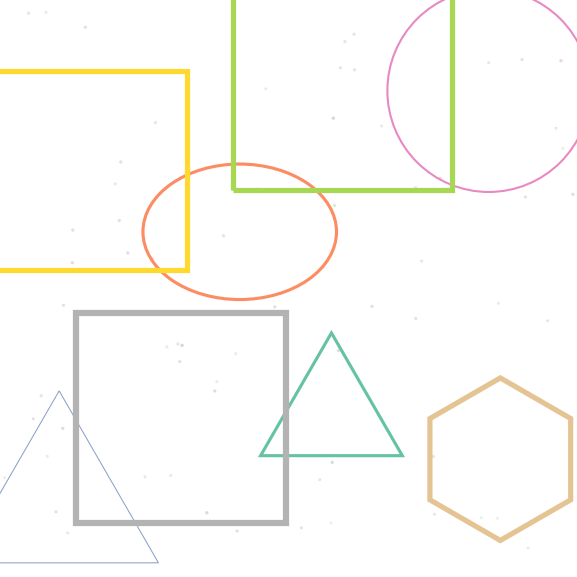[{"shape": "triangle", "thickness": 1.5, "radius": 0.71, "center": [0.574, 0.281]}, {"shape": "oval", "thickness": 1.5, "radius": 0.84, "center": [0.415, 0.598]}, {"shape": "triangle", "thickness": 0.5, "radius": 0.99, "center": [0.102, 0.124]}, {"shape": "circle", "thickness": 1, "radius": 0.88, "center": [0.846, 0.842]}, {"shape": "square", "thickness": 2.5, "radius": 0.95, "center": [0.593, 0.861]}, {"shape": "square", "thickness": 2.5, "radius": 0.86, "center": [0.151, 0.704]}, {"shape": "hexagon", "thickness": 2.5, "radius": 0.7, "center": [0.866, 0.204]}, {"shape": "square", "thickness": 3, "radius": 0.91, "center": [0.313, 0.275]}]